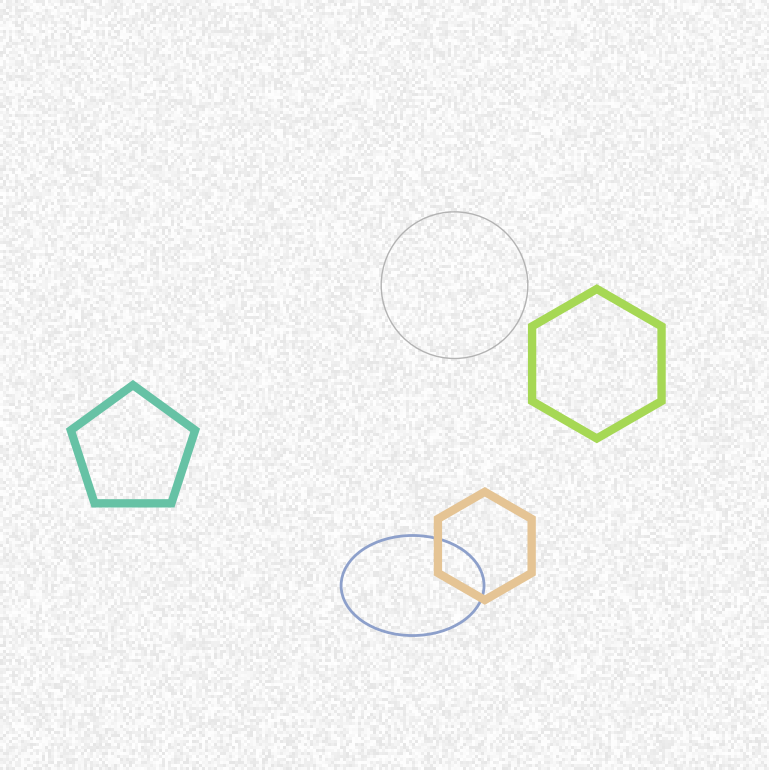[{"shape": "pentagon", "thickness": 3, "radius": 0.42, "center": [0.173, 0.415]}, {"shape": "oval", "thickness": 1, "radius": 0.46, "center": [0.536, 0.24]}, {"shape": "hexagon", "thickness": 3, "radius": 0.49, "center": [0.775, 0.528]}, {"shape": "hexagon", "thickness": 3, "radius": 0.35, "center": [0.63, 0.291]}, {"shape": "circle", "thickness": 0.5, "radius": 0.48, "center": [0.59, 0.63]}]